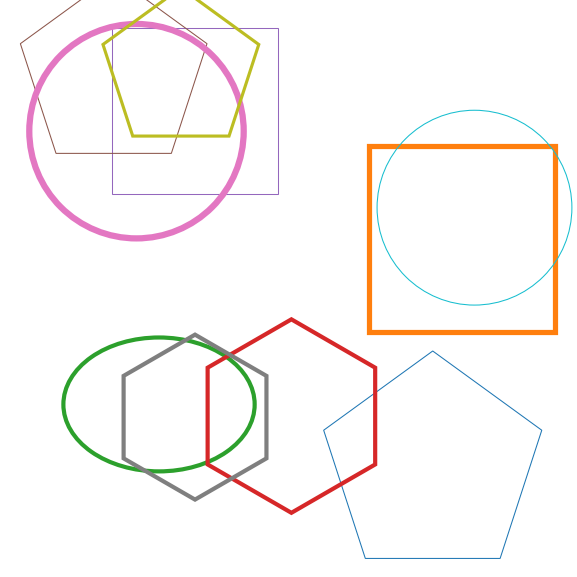[{"shape": "pentagon", "thickness": 0.5, "radius": 0.99, "center": [0.749, 0.193]}, {"shape": "square", "thickness": 2.5, "radius": 0.81, "center": [0.799, 0.585]}, {"shape": "oval", "thickness": 2, "radius": 0.83, "center": [0.275, 0.299]}, {"shape": "hexagon", "thickness": 2, "radius": 0.84, "center": [0.505, 0.279]}, {"shape": "square", "thickness": 0.5, "radius": 0.72, "center": [0.337, 0.807]}, {"shape": "pentagon", "thickness": 0.5, "radius": 0.85, "center": [0.197, 0.871]}, {"shape": "circle", "thickness": 3, "radius": 0.93, "center": [0.236, 0.772]}, {"shape": "hexagon", "thickness": 2, "radius": 0.71, "center": [0.338, 0.277]}, {"shape": "pentagon", "thickness": 1.5, "radius": 0.71, "center": [0.313, 0.878]}, {"shape": "circle", "thickness": 0.5, "radius": 0.84, "center": [0.822, 0.64]}]